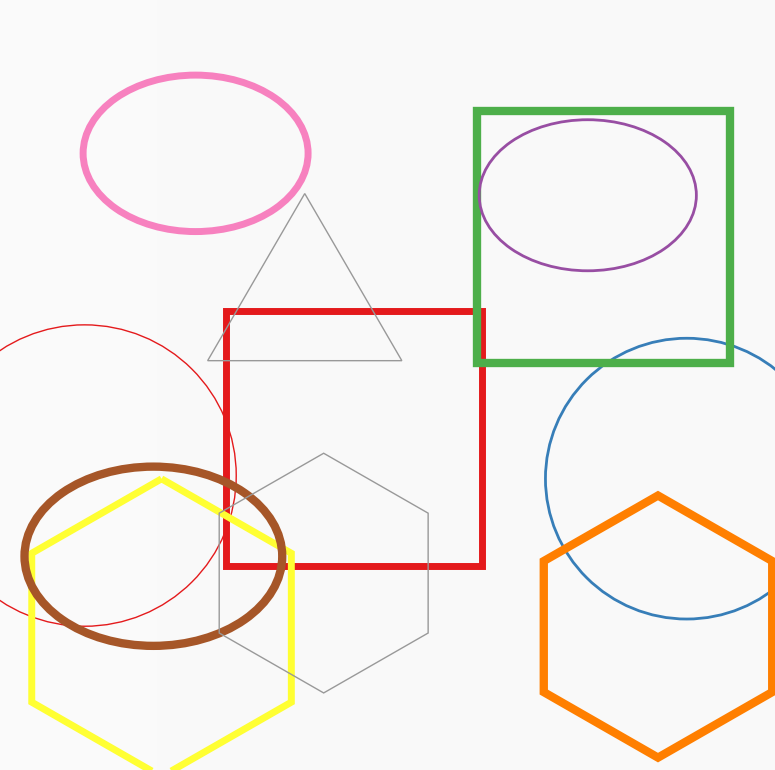[{"shape": "square", "thickness": 2.5, "radius": 0.83, "center": [0.457, 0.431]}, {"shape": "circle", "thickness": 0.5, "radius": 0.98, "center": [0.109, 0.382]}, {"shape": "circle", "thickness": 1, "radius": 0.91, "center": [0.886, 0.378]}, {"shape": "square", "thickness": 3, "radius": 0.82, "center": [0.779, 0.692]}, {"shape": "oval", "thickness": 1, "radius": 0.7, "center": [0.758, 0.746]}, {"shape": "hexagon", "thickness": 3, "radius": 0.85, "center": [0.849, 0.186]}, {"shape": "hexagon", "thickness": 2.5, "radius": 0.97, "center": [0.208, 0.185]}, {"shape": "oval", "thickness": 3, "radius": 0.83, "center": [0.198, 0.278]}, {"shape": "oval", "thickness": 2.5, "radius": 0.73, "center": [0.252, 0.801]}, {"shape": "hexagon", "thickness": 0.5, "radius": 0.78, "center": [0.418, 0.256]}, {"shape": "triangle", "thickness": 0.5, "radius": 0.72, "center": [0.393, 0.604]}]